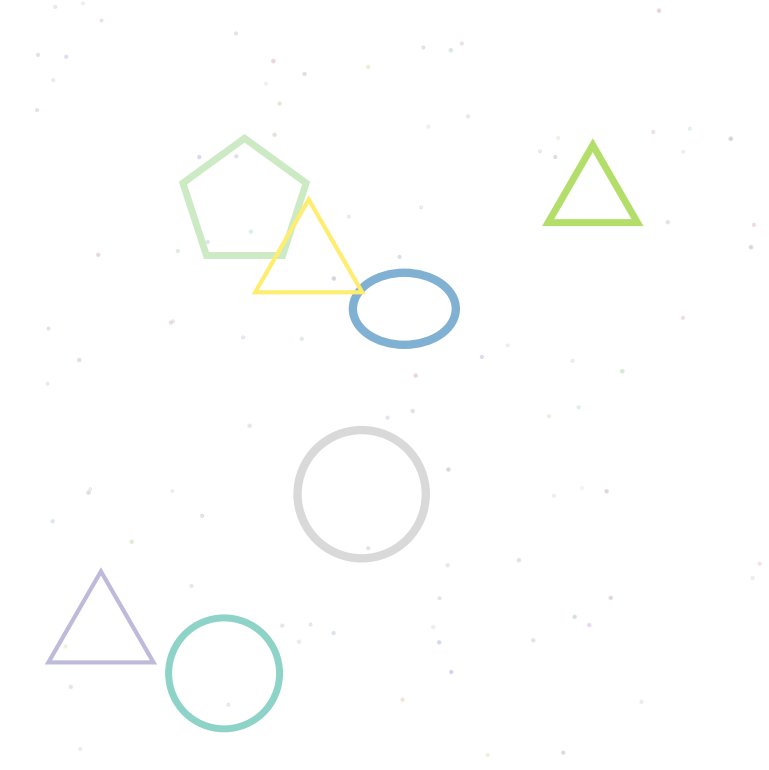[{"shape": "circle", "thickness": 2.5, "radius": 0.36, "center": [0.291, 0.125]}, {"shape": "triangle", "thickness": 1.5, "radius": 0.39, "center": [0.131, 0.179]}, {"shape": "oval", "thickness": 3, "radius": 0.33, "center": [0.525, 0.599]}, {"shape": "triangle", "thickness": 2.5, "radius": 0.33, "center": [0.77, 0.744]}, {"shape": "circle", "thickness": 3, "radius": 0.42, "center": [0.47, 0.358]}, {"shape": "pentagon", "thickness": 2.5, "radius": 0.42, "center": [0.318, 0.736]}, {"shape": "triangle", "thickness": 1.5, "radius": 0.4, "center": [0.401, 0.661]}]